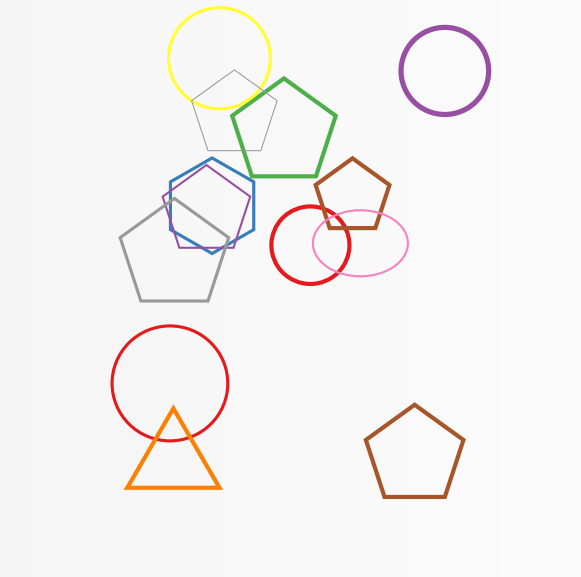[{"shape": "circle", "thickness": 1.5, "radius": 0.5, "center": [0.292, 0.335]}, {"shape": "circle", "thickness": 2, "radius": 0.34, "center": [0.534, 0.575]}, {"shape": "hexagon", "thickness": 1.5, "radius": 0.41, "center": [0.365, 0.643]}, {"shape": "pentagon", "thickness": 2, "radius": 0.47, "center": [0.489, 0.77]}, {"shape": "pentagon", "thickness": 1, "radius": 0.4, "center": [0.355, 0.634]}, {"shape": "circle", "thickness": 2.5, "radius": 0.38, "center": [0.765, 0.876]}, {"shape": "triangle", "thickness": 2, "radius": 0.46, "center": [0.298, 0.2]}, {"shape": "circle", "thickness": 1.5, "radius": 0.44, "center": [0.378, 0.898]}, {"shape": "pentagon", "thickness": 2, "radius": 0.33, "center": [0.607, 0.658]}, {"shape": "pentagon", "thickness": 2, "radius": 0.44, "center": [0.713, 0.21]}, {"shape": "oval", "thickness": 1, "radius": 0.41, "center": [0.62, 0.578]}, {"shape": "pentagon", "thickness": 1.5, "radius": 0.49, "center": [0.3, 0.557]}, {"shape": "pentagon", "thickness": 0.5, "radius": 0.39, "center": [0.403, 0.801]}]